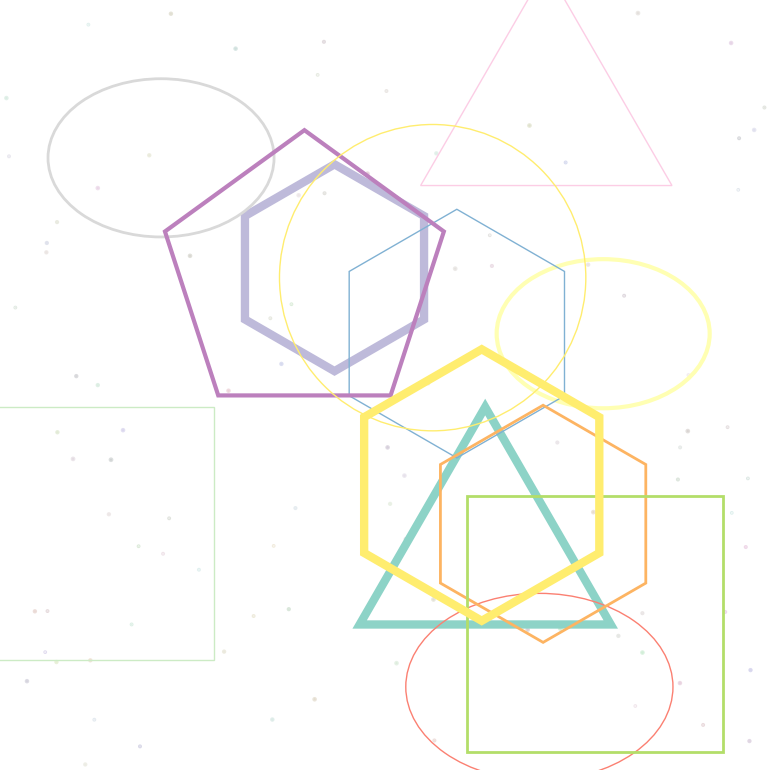[{"shape": "triangle", "thickness": 3, "radius": 0.94, "center": [0.63, 0.283]}, {"shape": "oval", "thickness": 1.5, "radius": 0.69, "center": [0.783, 0.567]}, {"shape": "hexagon", "thickness": 3, "radius": 0.67, "center": [0.434, 0.652]}, {"shape": "oval", "thickness": 0.5, "radius": 0.87, "center": [0.7, 0.108]}, {"shape": "hexagon", "thickness": 0.5, "radius": 0.81, "center": [0.593, 0.567]}, {"shape": "hexagon", "thickness": 1, "radius": 0.77, "center": [0.705, 0.32]}, {"shape": "square", "thickness": 1, "radius": 0.83, "center": [0.773, 0.19]}, {"shape": "triangle", "thickness": 0.5, "radius": 0.94, "center": [0.709, 0.853]}, {"shape": "oval", "thickness": 1, "radius": 0.73, "center": [0.209, 0.795]}, {"shape": "pentagon", "thickness": 1.5, "radius": 0.95, "center": [0.395, 0.641]}, {"shape": "square", "thickness": 0.5, "radius": 0.82, "center": [0.114, 0.307]}, {"shape": "circle", "thickness": 0.5, "radius": 0.99, "center": [0.562, 0.639]}, {"shape": "hexagon", "thickness": 3, "radius": 0.88, "center": [0.626, 0.37]}]